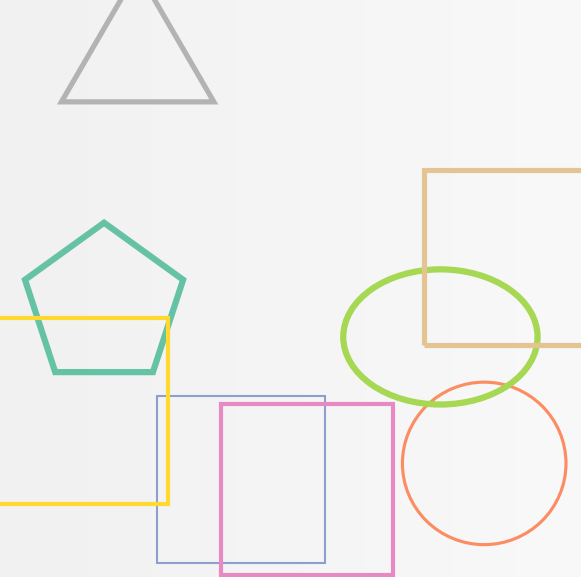[{"shape": "pentagon", "thickness": 3, "radius": 0.71, "center": [0.179, 0.47]}, {"shape": "circle", "thickness": 1.5, "radius": 0.7, "center": [0.833, 0.197]}, {"shape": "square", "thickness": 1, "radius": 0.72, "center": [0.415, 0.168]}, {"shape": "square", "thickness": 2, "radius": 0.74, "center": [0.528, 0.152]}, {"shape": "oval", "thickness": 3, "radius": 0.84, "center": [0.758, 0.416]}, {"shape": "square", "thickness": 2, "radius": 0.81, "center": [0.128, 0.288]}, {"shape": "square", "thickness": 2.5, "radius": 0.76, "center": [0.88, 0.553]}, {"shape": "triangle", "thickness": 2.5, "radius": 0.76, "center": [0.237, 0.898]}]